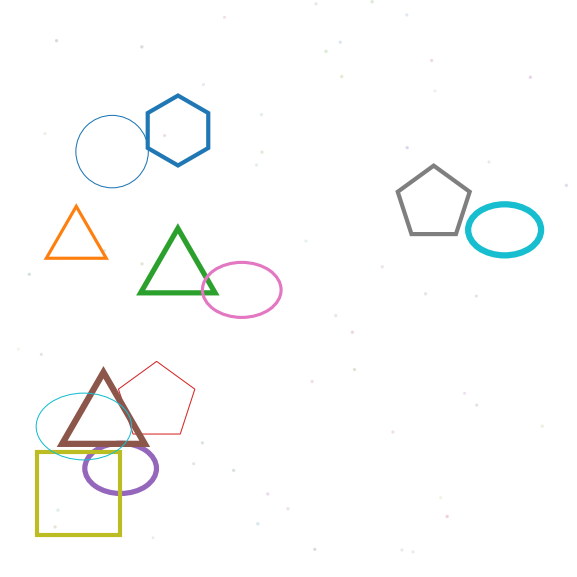[{"shape": "hexagon", "thickness": 2, "radius": 0.3, "center": [0.308, 0.773]}, {"shape": "circle", "thickness": 0.5, "radius": 0.31, "center": [0.194, 0.737]}, {"shape": "triangle", "thickness": 1.5, "radius": 0.3, "center": [0.132, 0.582]}, {"shape": "triangle", "thickness": 2.5, "radius": 0.37, "center": [0.308, 0.529]}, {"shape": "pentagon", "thickness": 0.5, "radius": 0.35, "center": [0.271, 0.304]}, {"shape": "oval", "thickness": 2.5, "radius": 0.31, "center": [0.209, 0.188]}, {"shape": "triangle", "thickness": 3, "radius": 0.41, "center": [0.179, 0.272]}, {"shape": "oval", "thickness": 1.5, "radius": 0.34, "center": [0.419, 0.497]}, {"shape": "pentagon", "thickness": 2, "radius": 0.33, "center": [0.751, 0.647]}, {"shape": "square", "thickness": 2, "radius": 0.36, "center": [0.135, 0.144]}, {"shape": "oval", "thickness": 3, "radius": 0.32, "center": [0.874, 0.601]}, {"shape": "oval", "thickness": 0.5, "radius": 0.41, "center": [0.145, 0.261]}]